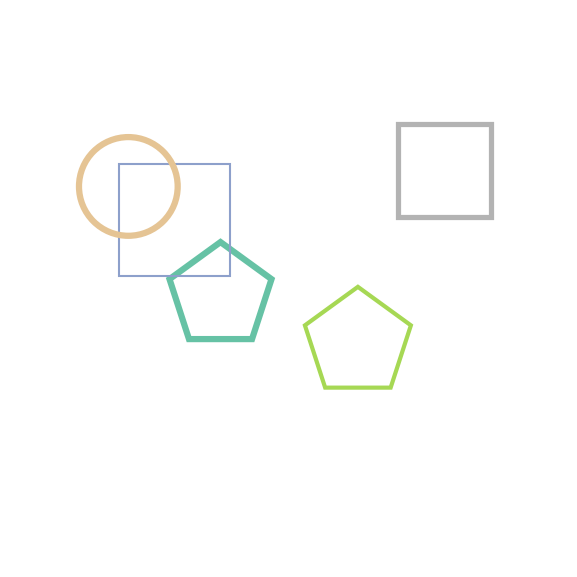[{"shape": "pentagon", "thickness": 3, "radius": 0.46, "center": [0.382, 0.487]}, {"shape": "square", "thickness": 1, "radius": 0.48, "center": [0.302, 0.618]}, {"shape": "pentagon", "thickness": 2, "radius": 0.48, "center": [0.62, 0.406]}, {"shape": "circle", "thickness": 3, "radius": 0.43, "center": [0.222, 0.676]}, {"shape": "square", "thickness": 2.5, "radius": 0.4, "center": [0.77, 0.704]}]